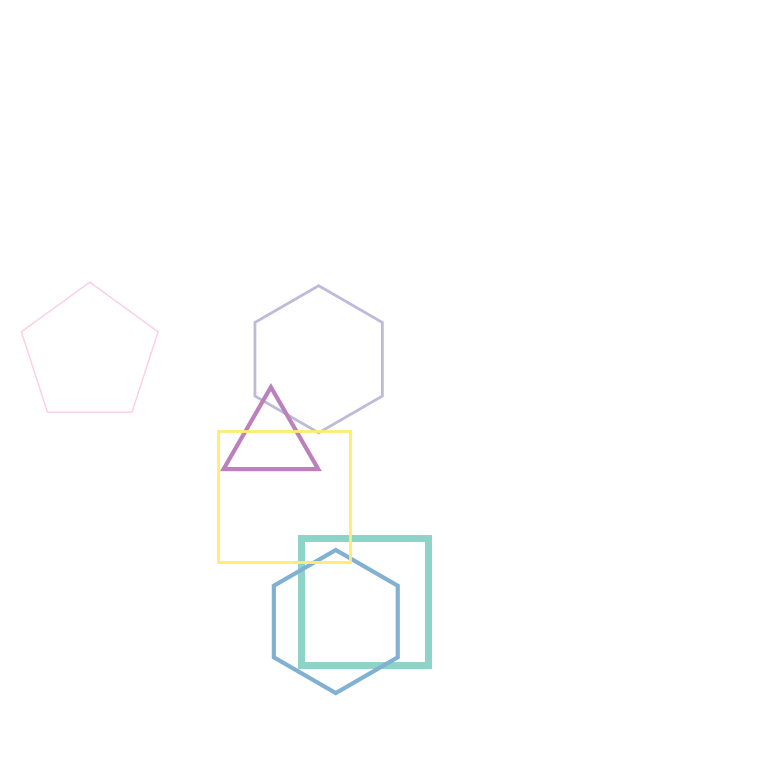[{"shape": "square", "thickness": 2.5, "radius": 0.41, "center": [0.474, 0.218]}, {"shape": "hexagon", "thickness": 1, "radius": 0.48, "center": [0.414, 0.533]}, {"shape": "hexagon", "thickness": 1.5, "radius": 0.46, "center": [0.436, 0.193]}, {"shape": "pentagon", "thickness": 0.5, "radius": 0.47, "center": [0.117, 0.54]}, {"shape": "triangle", "thickness": 1.5, "radius": 0.35, "center": [0.352, 0.426]}, {"shape": "square", "thickness": 1, "radius": 0.43, "center": [0.368, 0.355]}]